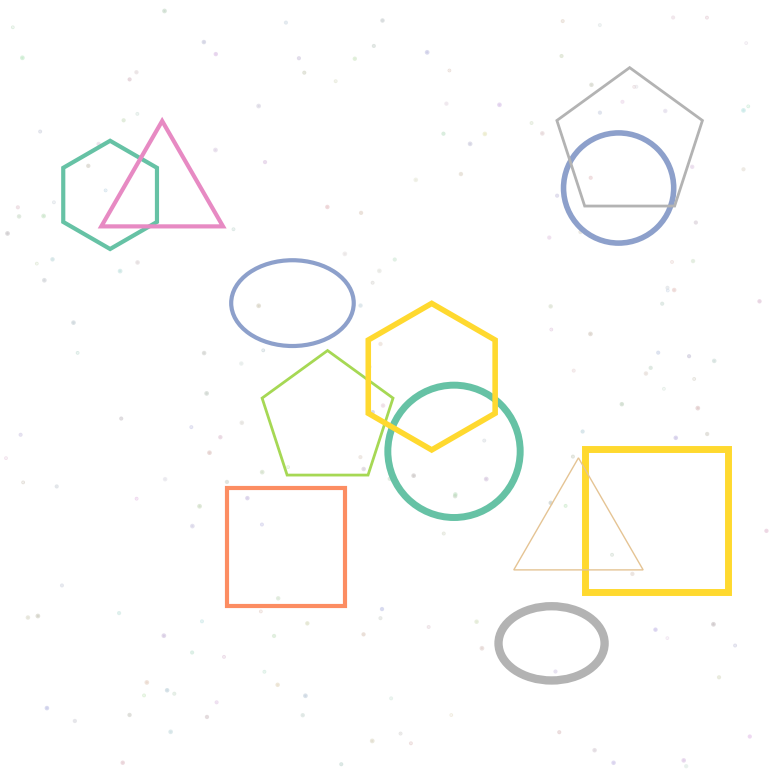[{"shape": "hexagon", "thickness": 1.5, "radius": 0.35, "center": [0.143, 0.747]}, {"shape": "circle", "thickness": 2.5, "radius": 0.43, "center": [0.59, 0.414]}, {"shape": "square", "thickness": 1.5, "radius": 0.38, "center": [0.371, 0.289]}, {"shape": "circle", "thickness": 2, "radius": 0.36, "center": [0.803, 0.756]}, {"shape": "oval", "thickness": 1.5, "radius": 0.4, "center": [0.38, 0.606]}, {"shape": "triangle", "thickness": 1.5, "radius": 0.46, "center": [0.211, 0.752]}, {"shape": "pentagon", "thickness": 1, "radius": 0.45, "center": [0.425, 0.455]}, {"shape": "square", "thickness": 2.5, "radius": 0.46, "center": [0.853, 0.324]}, {"shape": "hexagon", "thickness": 2, "radius": 0.48, "center": [0.561, 0.511]}, {"shape": "triangle", "thickness": 0.5, "radius": 0.48, "center": [0.751, 0.308]}, {"shape": "pentagon", "thickness": 1, "radius": 0.5, "center": [0.818, 0.813]}, {"shape": "oval", "thickness": 3, "radius": 0.34, "center": [0.716, 0.164]}]